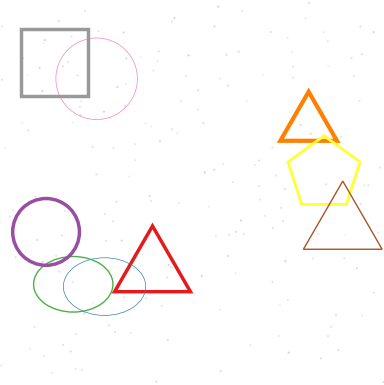[{"shape": "triangle", "thickness": 2.5, "radius": 0.57, "center": [0.396, 0.299]}, {"shape": "oval", "thickness": 0.5, "radius": 0.53, "center": [0.272, 0.256]}, {"shape": "oval", "thickness": 1, "radius": 0.52, "center": [0.19, 0.262]}, {"shape": "circle", "thickness": 2.5, "radius": 0.43, "center": [0.12, 0.398]}, {"shape": "triangle", "thickness": 3, "radius": 0.42, "center": [0.802, 0.677]}, {"shape": "pentagon", "thickness": 2, "radius": 0.49, "center": [0.842, 0.549]}, {"shape": "triangle", "thickness": 1, "radius": 0.59, "center": [0.89, 0.412]}, {"shape": "circle", "thickness": 0.5, "radius": 0.53, "center": [0.251, 0.795]}, {"shape": "square", "thickness": 2.5, "radius": 0.44, "center": [0.142, 0.839]}]